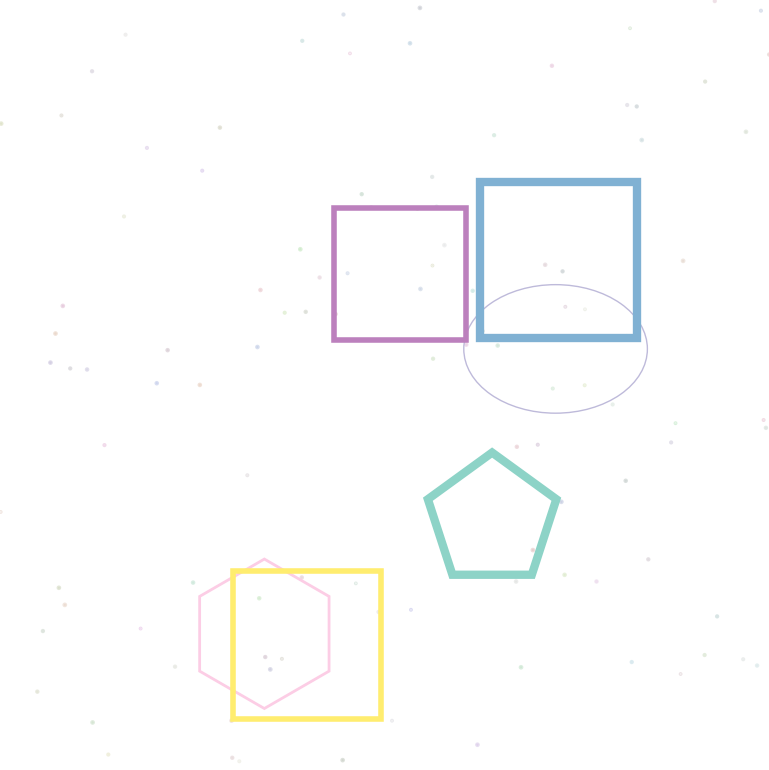[{"shape": "pentagon", "thickness": 3, "radius": 0.44, "center": [0.639, 0.325]}, {"shape": "oval", "thickness": 0.5, "radius": 0.6, "center": [0.722, 0.547]}, {"shape": "square", "thickness": 3, "radius": 0.51, "center": [0.725, 0.662]}, {"shape": "hexagon", "thickness": 1, "radius": 0.49, "center": [0.343, 0.177]}, {"shape": "square", "thickness": 2, "radius": 0.43, "center": [0.519, 0.644]}, {"shape": "square", "thickness": 2, "radius": 0.48, "center": [0.398, 0.162]}]